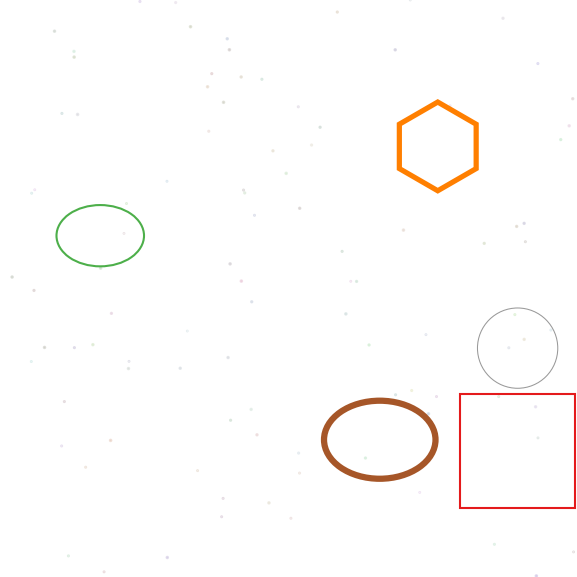[{"shape": "square", "thickness": 1, "radius": 0.5, "center": [0.896, 0.218]}, {"shape": "oval", "thickness": 1, "radius": 0.38, "center": [0.174, 0.591]}, {"shape": "hexagon", "thickness": 2.5, "radius": 0.38, "center": [0.758, 0.746]}, {"shape": "oval", "thickness": 3, "radius": 0.48, "center": [0.658, 0.238]}, {"shape": "circle", "thickness": 0.5, "radius": 0.35, "center": [0.896, 0.396]}]